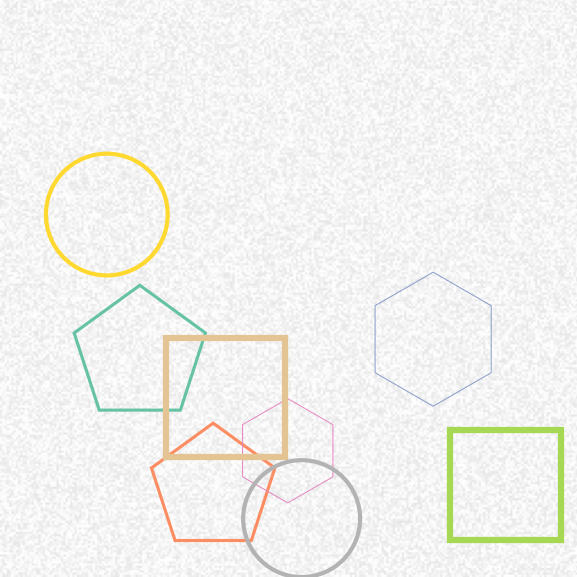[{"shape": "pentagon", "thickness": 1.5, "radius": 0.6, "center": [0.242, 0.386]}, {"shape": "pentagon", "thickness": 1.5, "radius": 0.56, "center": [0.369, 0.154]}, {"shape": "hexagon", "thickness": 0.5, "radius": 0.58, "center": [0.75, 0.412]}, {"shape": "hexagon", "thickness": 0.5, "radius": 0.45, "center": [0.498, 0.219]}, {"shape": "square", "thickness": 3, "radius": 0.48, "center": [0.875, 0.159]}, {"shape": "circle", "thickness": 2, "radius": 0.53, "center": [0.185, 0.628]}, {"shape": "square", "thickness": 3, "radius": 0.51, "center": [0.39, 0.31]}, {"shape": "circle", "thickness": 2, "radius": 0.51, "center": [0.522, 0.101]}]